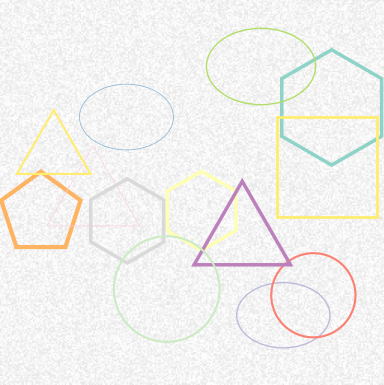[{"shape": "hexagon", "thickness": 2.5, "radius": 0.75, "center": [0.862, 0.721]}, {"shape": "hexagon", "thickness": 2.5, "radius": 0.51, "center": [0.523, 0.452]}, {"shape": "oval", "thickness": 1, "radius": 0.61, "center": [0.736, 0.181]}, {"shape": "circle", "thickness": 1.5, "radius": 0.55, "center": [0.814, 0.233]}, {"shape": "oval", "thickness": 0.5, "radius": 0.61, "center": [0.328, 0.696]}, {"shape": "pentagon", "thickness": 3, "radius": 0.54, "center": [0.106, 0.446]}, {"shape": "oval", "thickness": 1, "radius": 0.71, "center": [0.678, 0.827]}, {"shape": "triangle", "thickness": 0.5, "radius": 0.69, "center": [0.242, 0.483]}, {"shape": "hexagon", "thickness": 2.5, "radius": 0.55, "center": [0.33, 0.426]}, {"shape": "triangle", "thickness": 2.5, "radius": 0.72, "center": [0.629, 0.385]}, {"shape": "circle", "thickness": 1.5, "radius": 0.69, "center": [0.433, 0.249]}, {"shape": "square", "thickness": 2, "radius": 0.65, "center": [0.849, 0.566]}, {"shape": "triangle", "thickness": 1.5, "radius": 0.55, "center": [0.14, 0.604]}]